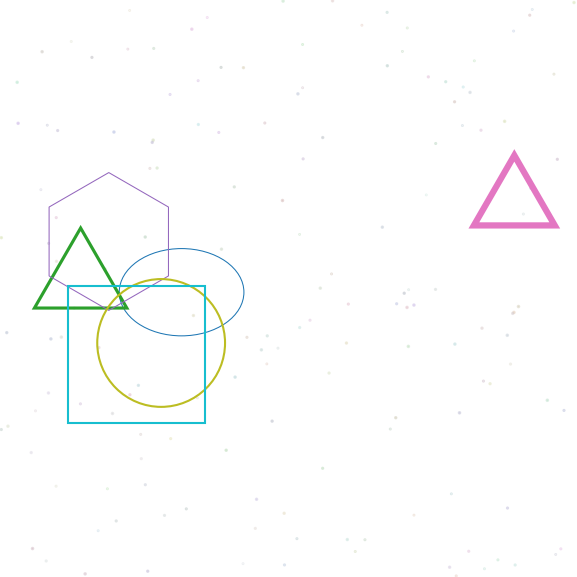[{"shape": "oval", "thickness": 0.5, "radius": 0.54, "center": [0.314, 0.493]}, {"shape": "triangle", "thickness": 1.5, "radius": 0.46, "center": [0.14, 0.512]}, {"shape": "hexagon", "thickness": 0.5, "radius": 0.6, "center": [0.188, 0.581]}, {"shape": "triangle", "thickness": 3, "radius": 0.4, "center": [0.891, 0.649]}, {"shape": "circle", "thickness": 1, "radius": 0.55, "center": [0.279, 0.405]}, {"shape": "square", "thickness": 1, "radius": 0.59, "center": [0.236, 0.386]}]